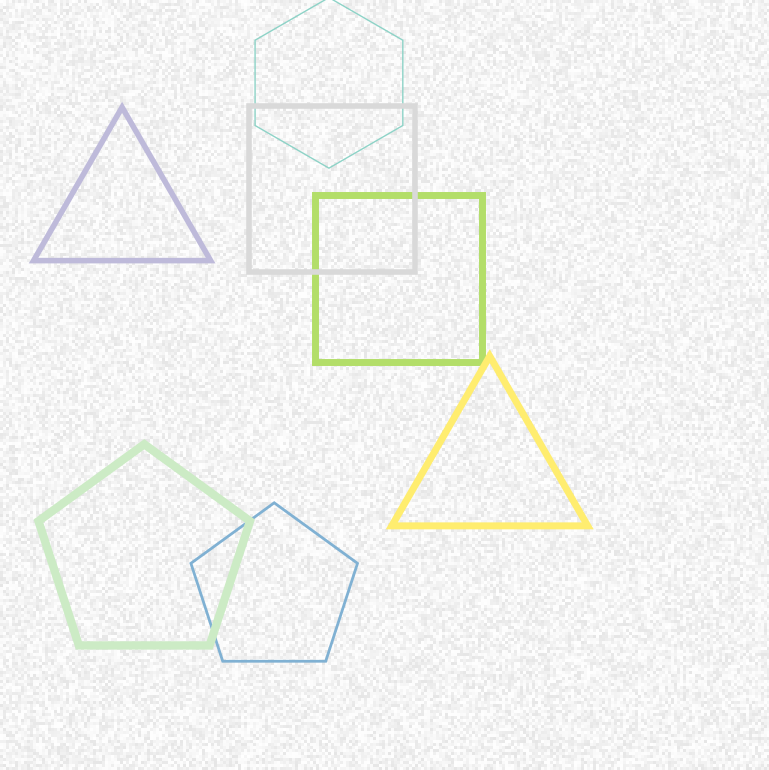[{"shape": "hexagon", "thickness": 0.5, "radius": 0.55, "center": [0.427, 0.892]}, {"shape": "triangle", "thickness": 2, "radius": 0.66, "center": [0.159, 0.728]}, {"shape": "pentagon", "thickness": 1, "radius": 0.57, "center": [0.356, 0.233]}, {"shape": "square", "thickness": 2.5, "radius": 0.54, "center": [0.517, 0.638]}, {"shape": "square", "thickness": 2, "radius": 0.54, "center": [0.431, 0.755]}, {"shape": "pentagon", "thickness": 3, "radius": 0.72, "center": [0.187, 0.279]}, {"shape": "triangle", "thickness": 2.5, "radius": 0.73, "center": [0.636, 0.391]}]